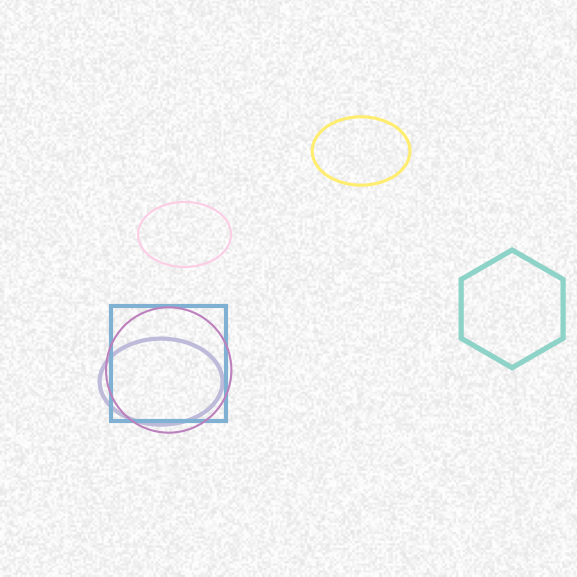[{"shape": "hexagon", "thickness": 2.5, "radius": 0.51, "center": [0.887, 0.464]}, {"shape": "oval", "thickness": 2, "radius": 0.53, "center": [0.279, 0.338]}, {"shape": "square", "thickness": 2, "radius": 0.5, "center": [0.293, 0.37]}, {"shape": "oval", "thickness": 1, "radius": 0.4, "center": [0.32, 0.593]}, {"shape": "circle", "thickness": 1, "radius": 0.54, "center": [0.292, 0.358]}, {"shape": "oval", "thickness": 1.5, "radius": 0.42, "center": [0.625, 0.738]}]